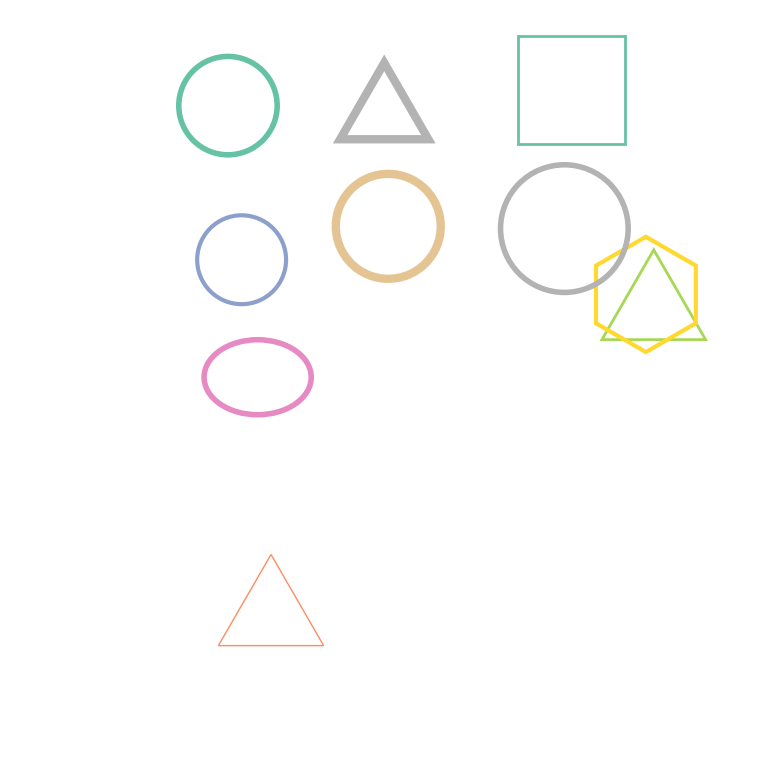[{"shape": "square", "thickness": 1, "radius": 0.35, "center": [0.742, 0.883]}, {"shape": "circle", "thickness": 2, "radius": 0.32, "center": [0.296, 0.863]}, {"shape": "triangle", "thickness": 0.5, "radius": 0.39, "center": [0.352, 0.201]}, {"shape": "circle", "thickness": 1.5, "radius": 0.29, "center": [0.314, 0.663]}, {"shape": "oval", "thickness": 2, "radius": 0.35, "center": [0.335, 0.51]}, {"shape": "triangle", "thickness": 1, "radius": 0.39, "center": [0.849, 0.598]}, {"shape": "hexagon", "thickness": 1.5, "radius": 0.37, "center": [0.839, 0.618]}, {"shape": "circle", "thickness": 3, "radius": 0.34, "center": [0.504, 0.706]}, {"shape": "circle", "thickness": 2, "radius": 0.41, "center": [0.733, 0.703]}, {"shape": "triangle", "thickness": 3, "radius": 0.33, "center": [0.499, 0.852]}]